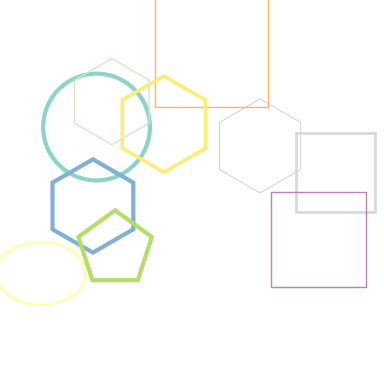[{"shape": "circle", "thickness": 3, "radius": 0.69, "center": [0.251, 0.67]}, {"shape": "oval", "thickness": 2, "radius": 0.58, "center": [0.106, 0.29]}, {"shape": "hexagon", "thickness": 0.5, "radius": 0.61, "center": [0.675, 0.621]}, {"shape": "hexagon", "thickness": 3, "radius": 0.61, "center": [0.241, 0.465]}, {"shape": "square", "thickness": 1, "radius": 0.74, "center": [0.55, 0.868]}, {"shape": "pentagon", "thickness": 3, "radius": 0.5, "center": [0.299, 0.353]}, {"shape": "square", "thickness": 2, "radius": 0.51, "center": [0.87, 0.552]}, {"shape": "square", "thickness": 1, "radius": 0.62, "center": [0.827, 0.378]}, {"shape": "hexagon", "thickness": 1, "radius": 0.56, "center": [0.291, 0.736]}, {"shape": "hexagon", "thickness": 2.5, "radius": 0.63, "center": [0.426, 0.678]}]